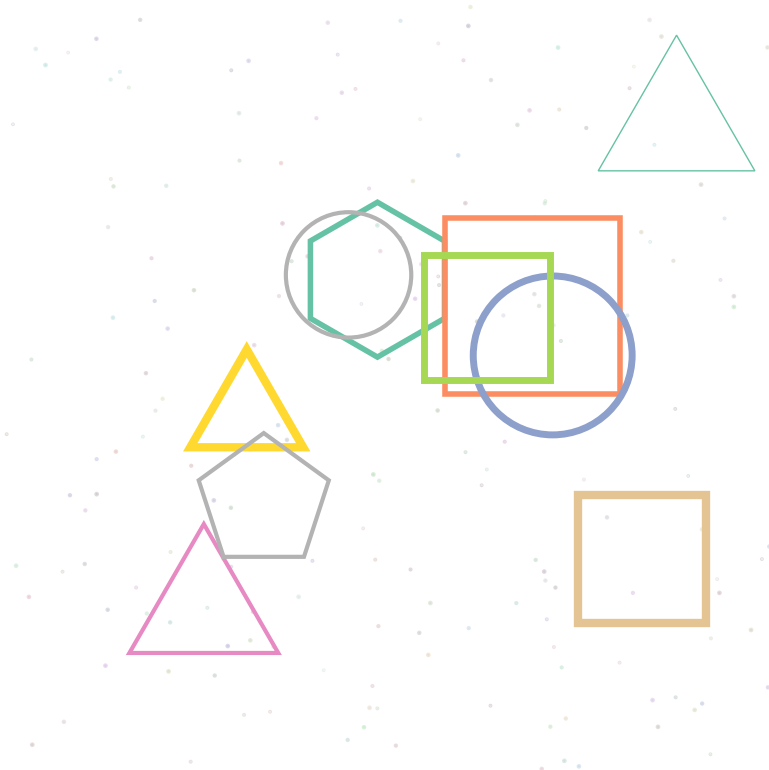[{"shape": "hexagon", "thickness": 2, "radius": 0.5, "center": [0.49, 0.637]}, {"shape": "triangle", "thickness": 0.5, "radius": 0.59, "center": [0.879, 0.837]}, {"shape": "square", "thickness": 2, "radius": 0.57, "center": [0.692, 0.603]}, {"shape": "circle", "thickness": 2.5, "radius": 0.52, "center": [0.718, 0.538]}, {"shape": "triangle", "thickness": 1.5, "radius": 0.56, "center": [0.265, 0.208]}, {"shape": "square", "thickness": 2.5, "radius": 0.41, "center": [0.632, 0.588]}, {"shape": "triangle", "thickness": 3, "radius": 0.42, "center": [0.32, 0.461]}, {"shape": "square", "thickness": 3, "radius": 0.41, "center": [0.834, 0.274]}, {"shape": "circle", "thickness": 1.5, "radius": 0.41, "center": [0.453, 0.643]}, {"shape": "pentagon", "thickness": 1.5, "radius": 0.44, "center": [0.343, 0.349]}]